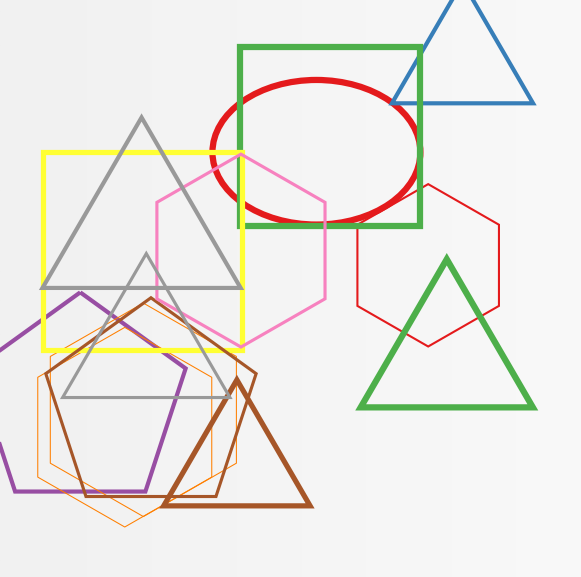[{"shape": "oval", "thickness": 3, "radius": 0.89, "center": [0.544, 0.735]}, {"shape": "hexagon", "thickness": 1, "radius": 0.7, "center": [0.737, 0.54]}, {"shape": "triangle", "thickness": 2, "radius": 0.7, "center": [0.796, 0.89]}, {"shape": "triangle", "thickness": 3, "radius": 0.86, "center": [0.769, 0.379]}, {"shape": "square", "thickness": 3, "radius": 0.77, "center": [0.568, 0.763]}, {"shape": "pentagon", "thickness": 2, "radius": 0.95, "center": [0.138, 0.302]}, {"shape": "hexagon", "thickness": 0.5, "radius": 0.86, "center": [0.215, 0.259]}, {"shape": "hexagon", "thickness": 0.5, "radius": 0.92, "center": [0.247, 0.289]}, {"shape": "square", "thickness": 2.5, "radius": 0.86, "center": [0.246, 0.564]}, {"shape": "triangle", "thickness": 2.5, "radius": 0.73, "center": [0.408, 0.196]}, {"shape": "pentagon", "thickness": 1.5, "radius": 0.95, "center": [0.26, 0.293]}, {"shape": "hexagon", "thickness": 1.5, "radius": 0.83, "center": [0.415, 0.565]}, {"shape": "triangle", "thickness": 1.5, "radius": 0.83, "center": [0.252, 0.394]}, {"shape": "triangle", "thickness": 2, "radius": 0.98, "center": [0.244, 0.599]}]